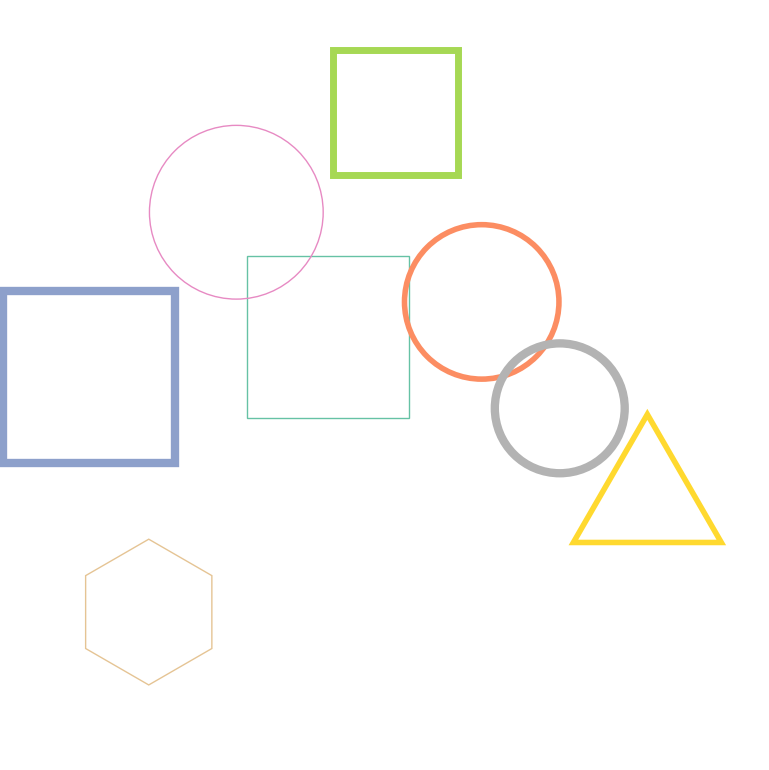[{"shape": "square", "thickness": 0.5, "radius": 0.53, "center": [0.426, 0.562]}, {"shape": "circle", "thickness": 2, "radius": 0.5, "center": [0.626, 0.608]}, {"shape": "square", "thickness": 3, "radius": 0.56, "center": [0.116, 0.511]}, {"shape": "circle", "thickness": 0.5, "radius": 0.56, "center": [0.307, 0.724]}, {"shape": "square", "thickness": 2.5, "radius": 0.41, "center": [0.513, 0.854]}, {"shape": "triangle", "thickness": 2, "radius": 0.55, "center": [0.841, 0.351]}, {"shape": "hexagon", "thickness": 0.5, "radius": 0.47, "center": [0.193, 0.205]}, {"shape": "circle", "thickness": 3, "radius": 0.42, "center": [0.727, 0.47]}]